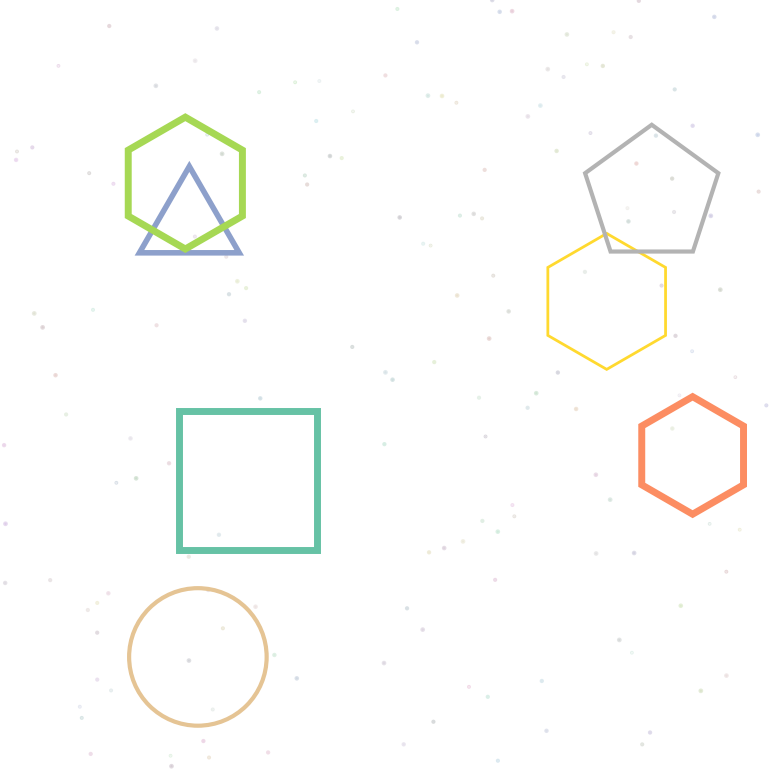[{"shape": "square", "thickness": 2.5, "radius": 0.45, "center": [0.322, 0.376]}, {"shape": "hexagon", "thickness": 2.5, "radius": 0.38, "center": [0.9, 0.409]}, {"shape": "triangle", "thickness": 2, "radius": 0.37, "center": [0.246, 0.709]}, {"shape": "hexagon", "thickness": 2.5, "radius": 0.43, "center": [0.241, 0.762]}, {"shape": "hexagon", "thickness": 1, "radius": 0.44, "center": [0.788, 0.609]}, {"shape": "circle", "thickness": 1.5, "radius": 0.45, "center": [0.257, 0.147]}, {"shape": "pentagon", "thickness": 1.5, "radius": 0.45, "center": [0.846, 0.747]}]